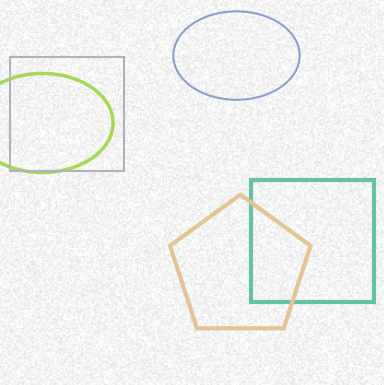[{"shape": "square", "thickness": 3, "radius": 0.8, "center": [0.812, 0.375]}, {"shape": "oval", "thickness": 1.5, "radius": 0.82, "center": [0.614, 0.856]}, {"shape": "oval", "thickness": 2.5, "radius": 0.92, "center": [0.11, 0.681]}, {"shape": "pentagon", "thickness": 3, "radius": 0.96, "center": [0.624, 0.302]}, {"shape": "square", "thickness": 1.5, "radius": 0.74, "center": [0.174, 0.705]}]